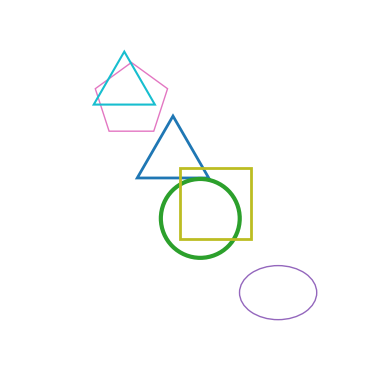[{"shape": "triangle", "thickness": 2, "radius": 0.54, "center": [0.449, 0.591]}, {"shape": "circle", "thickness": 3, "radius": 0.51, "center": [0.52, 0.433]}, {"shape": "oval", "thickness": 1, "radius": 0.5, "center": [0.722, 0.24]}, {"shape": "pentagon", "thickness": 1, "radius": 0.49, "center": [0.341, 0.739]}, {"shape": "square", "thickness": 2, "radius": 0.46, "center": [0.56, 0.471]}, {"shape": "triangle", "thickness": 1.5, "radius": 0.46, "center": [0.323, 0.774]}]